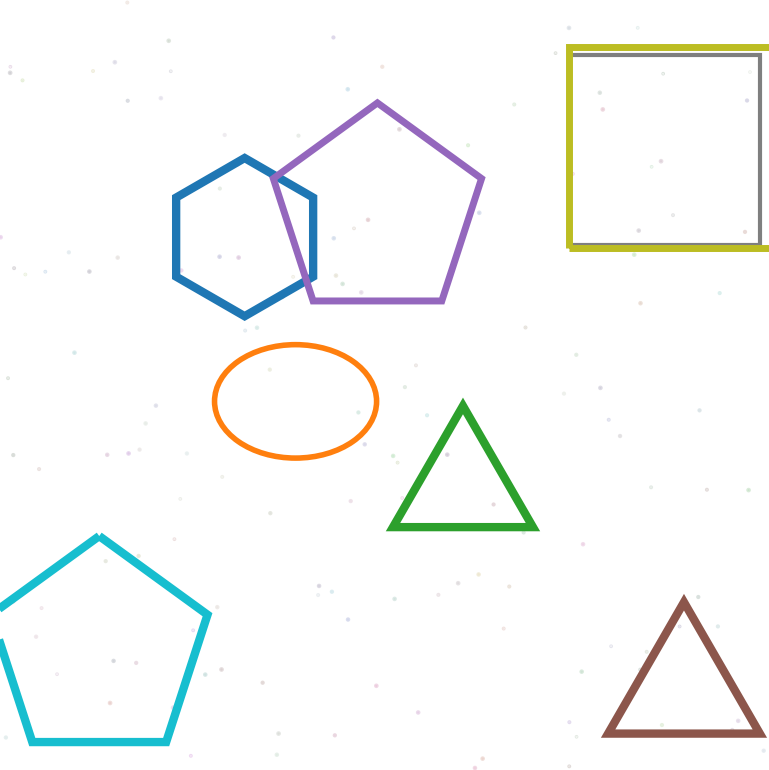[{"shape": "hexagon", "thickness": 3, "radius": 0.51, "center": [0.318, 0.692]}, {"shape": "oval", "thickness": 2, "radius": 0.53, "center": [0.384, 0.479]}, {"shape": "triangle", "thickness": 3, "radius": 0.52, "center": [0.601, 0.368]}, {"shape": "pentagon", "thickness": 2.5, "radius": 0.71, "center": [0.49, 0.724]}, {"shape": "triangle", "thickness": 3, "radius": 0.57, "center": [0.888, 0.104]}, {"shape": "square", "thickness": 1.5, "radius": 0.62, "center": [0.864, 0.806]}, {"shape": "square", "thickness": 2.5, "radius": 0.65, "center": [0.87, 0.808]}, {"shape": "pentagon", "thickness": 3, "radius": 0.74, "center": [0.129, 0.156]}]